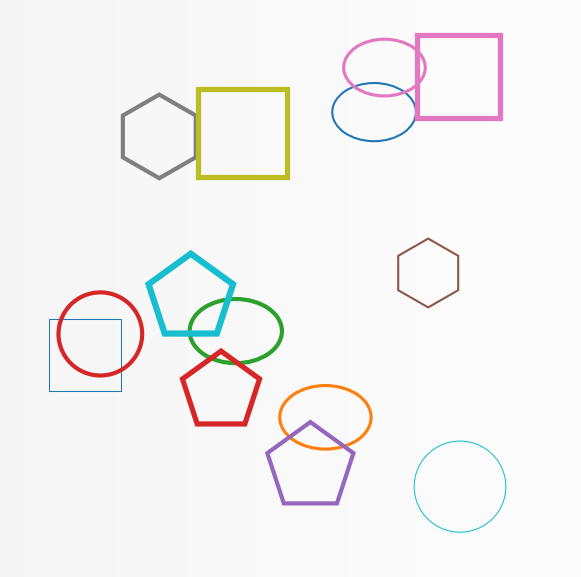[{"shape": "square", "thickness": 0.5, "radius": 0.31, "center": [0.146, 0.385]}, {"shape": "oval", "thickness": 1, "radius": 0.36, "center": [0.644, 0.805]}, {"shape": "oval", "thickness": 1.5, "radius": 0.39, "center": [0.56, 0.277]}, {"shape": "oval", "thickness": 2, "radius": 0.4, "center": [0.406, 0.426]}, {"shape": "circle", "thickness": 2, "radius": 0.36, "center": [0.173, 0.421]}, {"shape": "pentagon", "thickness": 2.5, "radius": 0.35, "center": [0.38, 0.321]}, {"shape": "pentagon", "thickness": 2, "radius": 0.39, "center": [0.534, 0.19]}, {"shape": "hexagon", "thickness": 1, "radius": 0.3, "center": [0.737, 0.526]}, {"shape": "oval", "thickness": 1.5, "radius": 0.35, "center": [0.661, 0.882]}, {"shape": "square", "thickness": 2.5, "radius": 0.36, "center": [0.789, 0.867]}, {"shape": "hexagon", "thickness": 2, "radius": 0.36, "center": [0.274, 0.763]}, {"shape": "square", "thickness": 2.5, "radius": 0.38, "center": [0.417, 0.769]}, {"shape": "pentagon", "thickness": 3, "radius": 0.38, "center": [0.328, 0.483]}, {"shape": "circle", "thickness": 0.5, "radius": 0.39, "center": [0.791, 0.156]}]